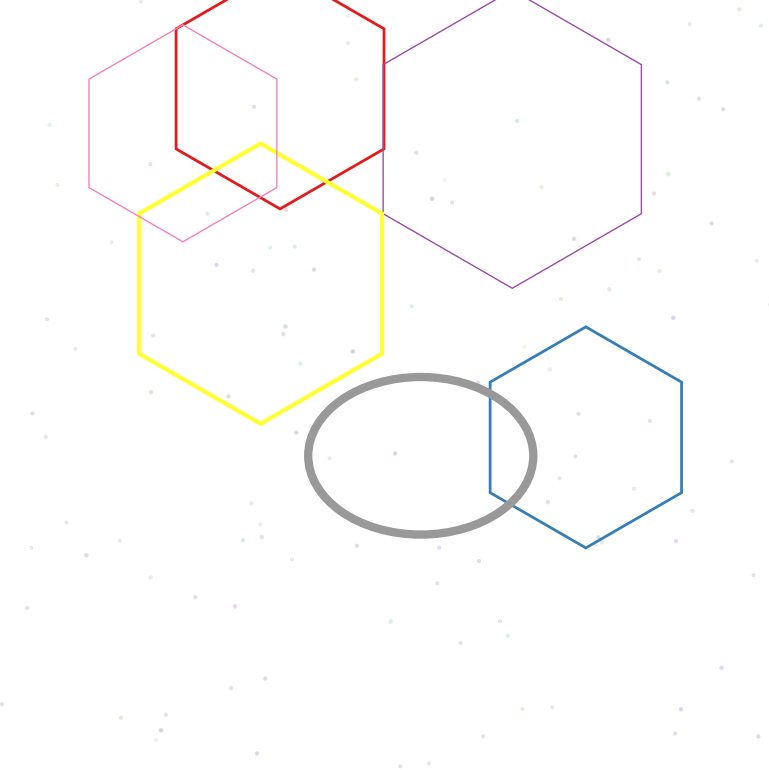[{"shape": "hexagon", "thickness": 1, "radius": 0.78, "center": [0.364, 0.885]}, {"shape": "hexagon", "thickness": 1, "radius": 0.72, "center": [0.761, 0.432]}, {"shape": "hexagon", "thickness": 0.5, "radius": 0.97, "center": [0.665, 0.819]}, {"shape": "hexagon", "thickness": 1.5, "radius": 0.91, "center": [0.338, 0.632]}, {"shape": "hexagon", "thickness": 0.5, "radius": 0.7, "center": [0.238, 0.827]}, {"shape": "oval", "thickness": 3, "radius": 0.73, "center": [0.546, 0.408]}]